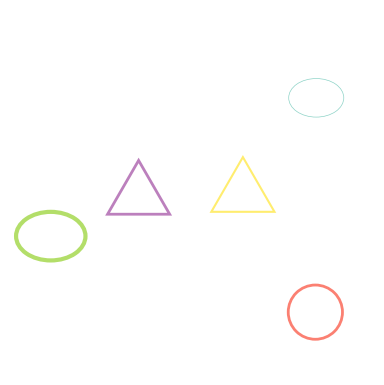[{"shape": "oval", "thickness": 0.5, "radius": 0.36, "center": [0.821, 0.746]}, {"shape": "circle", "thickness": 2, "radius": 0.35, "center": [0.819, 0.189]}, {"shape": "oval", "thickness": 3, "radius": 0.45, "center": [0.132, 0.387]}, {"shape": "triangle", "thickness": 2, "radius": 0.47, "center": [0.36, 0.49]}, {"shape": "triangle", "thickness": 1.5, "radius": 0.47, "center": [0.631, 0.497]}]